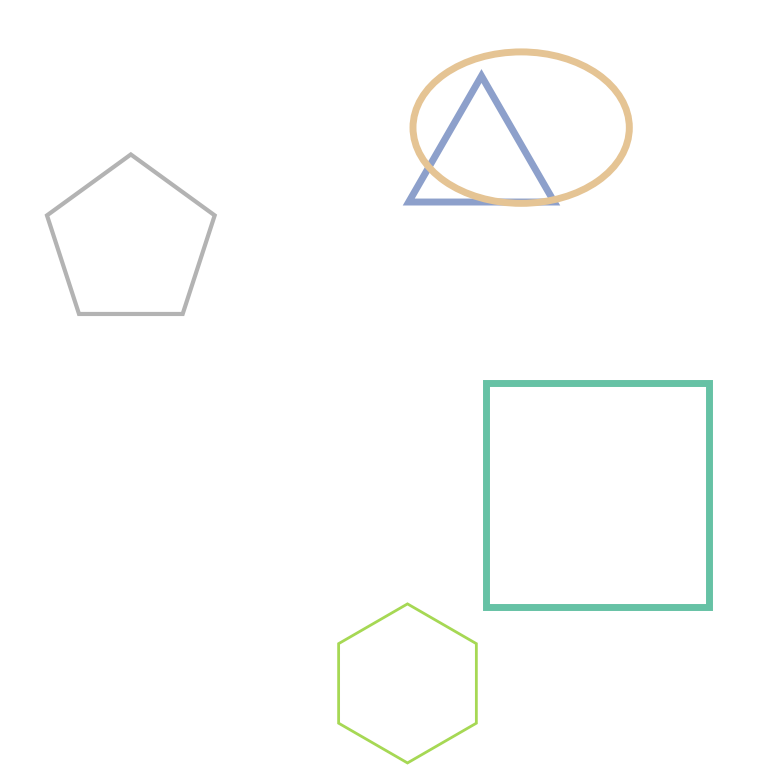[{"shape": "square", "thickness": 2.5, "radius": 0.73, "center": [0.776, 0.357]}, {"shape": "triangle", "thickness": 2.5, "radius": 0.55, "center": [0.625, 0.792]}, {"shape": "hexagon", "thickness": 1, "radius": 0.52, "center": [0.529, 0.112]}, {"shape": "oval", "thickness": 2.5, "radius": 0.7, "center": [0.677, 0.834]}, {"shape": "pentagon", "thickness": 1.5, "radius": 0.57, "center": [0.17, 0.685]}]